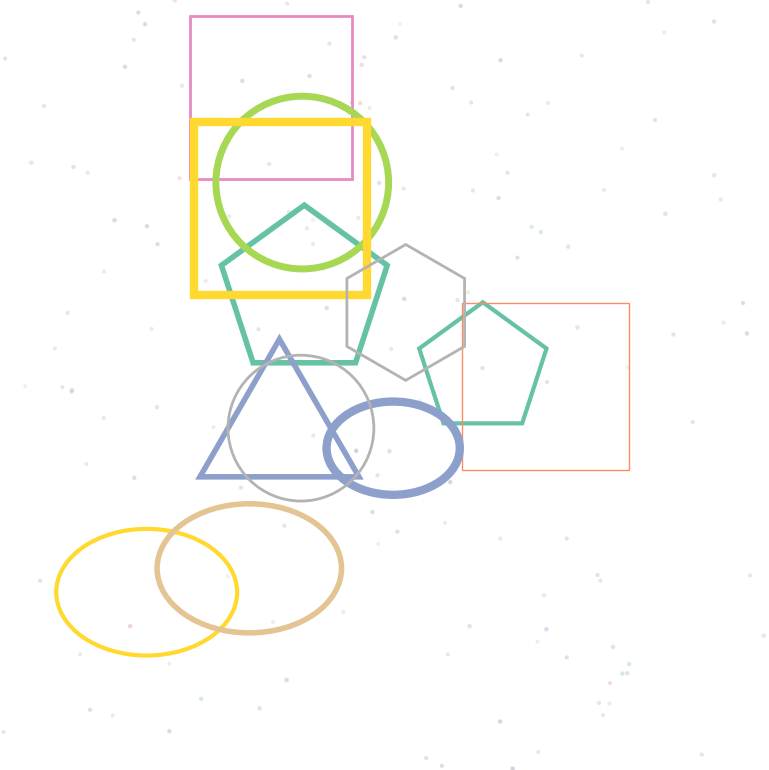[{"shape": "pentagon", "thickness": 1.5, "radius": 0.43, "center": [0.627, 0.521]}, {"shape": "pentagon", "thickness": 2, "radius": 0.57, "center": [0.395, 0.62]}, {"shape": "square", "thickness": 0.5, "radius": 0.54, "center": [0.709, 0.498]}, {"shape": "triangle", "thickness": 2, "radius": 0.6, "center": [0.363, 0.44]}, {"shape": "oval", "thickness": 3, "radius": 0.43, "center": [0.511, 0.418]}, {"shape": "square", "thickness": 1, "radius": 0.53, "center": [0.352, 0.873]}, {"shape": "circle", "thickness": 2.5, "radius": 0.56, "center": [0.393, 0.763]}, {"shape": "square", "thickness": 3, "radius": 0.56, "center": [0.364, 0.729]}, {"shape": "oval", "thickness": 1.5, "radius": 0.59, "center": [0.191, 0.231]}, {"shape": "oval", "thickness": 2, "radius": 0.6, "center": [0.324, 0.262]}, {"shape": "hexagon", "thickness": 1, "radius": 0.44, "center": [0.527, 0.594]}, {"shape": "circle", "thickness": 1, "radius": 0.47, "center": [0.391, 0.444]}]